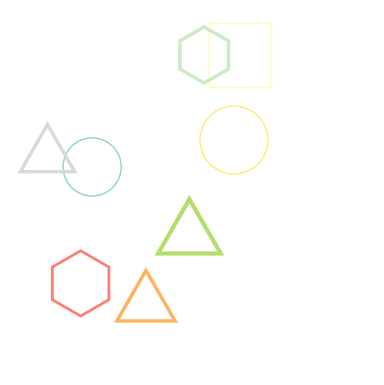[{"shape": "circle", "thickness": 1, "radius": 0.38, "center": [0.239, 0.566]}, {"shape": "square", "thickness": 1, "radius": 0.41, "center": [0.623, 0.857]}, {"shape": "hexagon", "thickness": 2, "radius": 0.42, "center": [0.209, 0.264]}, {"shape": "triangle", "thickness": 2.5, "radius": 0.44, "center": [0.379, 0.21]}, {"shape": "triangle", "thickness": 3, "radius": 0.47, "center": [0.492, 0.389]}, {"shape": "triangle", "thickness": 2.5, "radius": 0.41, "center": [0.123, 0.595]}, {"shape": "hexagon", "thickness": 2.5, "radius": 0.36, "center": [0.53, 0.857]}, {"shape": "circle", "thickness": 1, "radius": 0.44, "center": [0.608, 0.636]}]